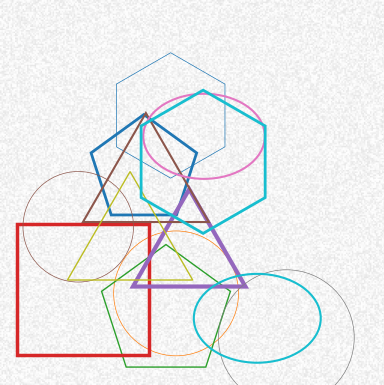[{"shape": "hexagon", "thickness": 0.5, "radius": 0.81, "center": [0.443, 0.7]}, {"shape": "pentagon", "thickness": 2, "radius": 0.72, "center": [0.374, 0.558]}, {"shape": "circle", "thickness": 0.5, "radius": 0.81, "center": [0.457, 0.238]}, {"shape": "pentagon", "thickness": 1, "radius": 0.88, "center": [0.431, 0.189]}, {"shape": "square", "thickness": 2.5, "radius": 0.85, "center": [0.215, 0.248]}, {"shape": "triangle", "thickness": 3, "radius": 0.84, "center": [0.491, 0.34]}, {"shape": "triangle", "thickness": 1.5, "radius": 0.94, "center": [0.379, 0.518]}, {"shape": "circle", "thickness": 0.5, "radius": 0.72, "center": [0.203, 0.411]}, {"shape": "oval", "thickness": 1.5, "radius": 0.79, "center": [0.53, 0.646]}, {"shape": "circle", "thickness": 0.5, "radius": 0.88, "center": [0.744, 0.123]}, {"shape": "triangle", "thickness": 1, "radius": 0.94, "center": [0.338, 0.367]}, {"shape": "oval", "thickness": 1.5, "radius": 0.82, "center": [0.668, 0.173]}, {"shape": "hexagon", "thickness": 2, "radius": 0.93, "center": [0.528, 0.58]}]